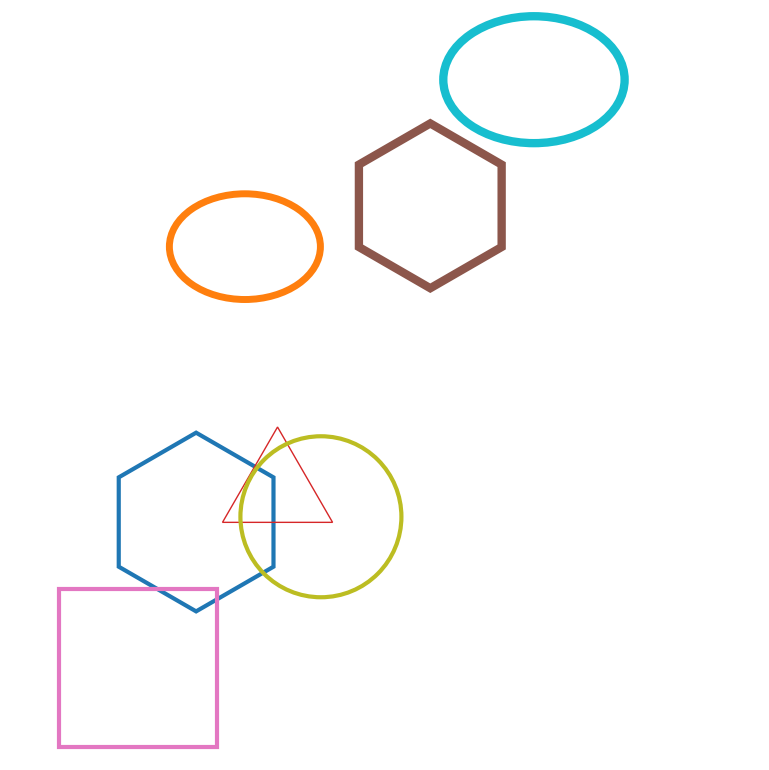[{"shape": "hexagon", "thickness": 1.5, "radius": 0.58, "center": [0.255, 0.322]}, {"shape": "oval", "thickness": 2.5, "radius": 0.49, "center": [0.318, 0.68]}, {"shape": "triangle", "thickness": 0.5, "radius": 0.41, "center": [0.36, 0.363]}, {"shape": "hexagon", "thickness": 3, "radius": 0.54, "center": [0.559, 0.733]}, {"shape": "square", "thickness": 1.5, "radius": 0.51, "center": [0.179, 0.132]}, {"shape": "circle", "thickness": 1.5, "radius": 0.52, "center": [0.417, 0.329]}, {"shape": "oval", "thickness": 3, "radius": 0.59, "center": [0.693, 0.897]}]